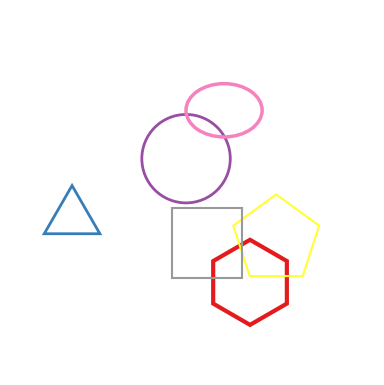[{"shape": "hexagon", "thickness": 3, "radius": 0.55, "center": [0.649, 0.267]}, {"shape": "triangle", "thickness": 2, "radius": 0.42, "center": [0.187, 0.435]}, {"shape": "circle", "thickness": 2, "radius": 0.57, "center": [0.483, 0.588]}, {"shape": "pentagon", "thickness": 1.5, "radius": 0.59, "center": [0.717, 0.378]}, {"shape": "oval", "thickness": 2.5, "radius": 0.49, "center": [0.582, 0.714]}, {"shape": "square", "thickness": 1.5, "radius": 0.45, "center": [0.537, 0.368]}]